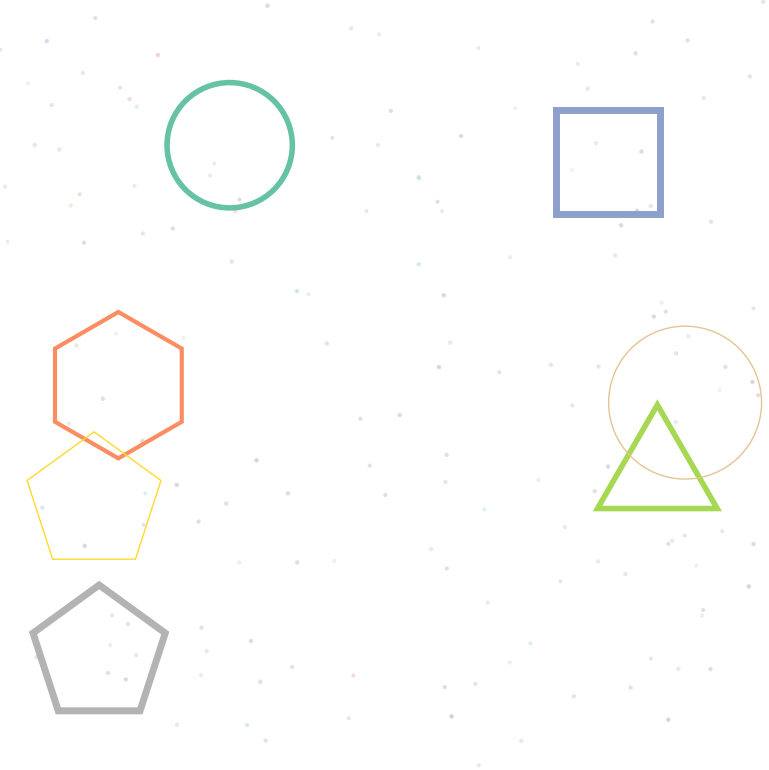[{"shape": "circle", "thickness": 2, "radius": 0.41, "center": [0.298, 0.811]}, {"shape": "hexagon", "thickness": 1.5, "radius": 0.48, "center": [0.154, 0.5]}, {"shape": "square", "thickness": 2.5, "radius": 0.34, "center": [0.79, 0.79]}, {"shape": "triangle", "thickness": 2, "radius": 0.45, "center": [0.854, 0.384]}, {"shape": "pentagon", "thickness": 0.5, "radius": 0.46, "center": [0.122, 0.348]}, {"shape": "circle", "thickness": 0.5, "radius": 0.5, "center": [0.89, 0.477]}, {"shape": "pentagon", "thickness": 2.5, "radius": 0.45, "center": [0.129, 0.15]}]